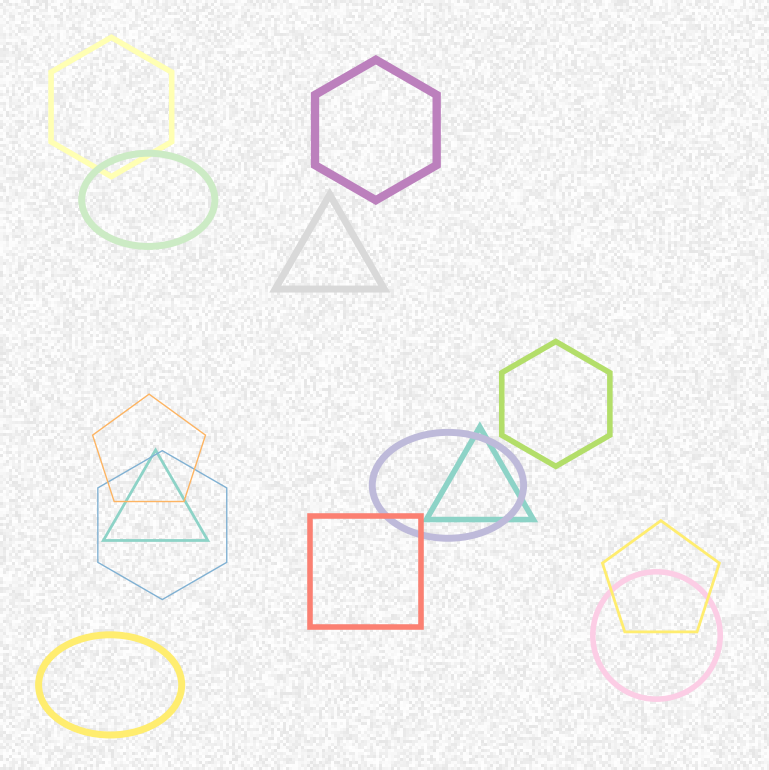[{"shape": "triangle", "thickness": 1, "radius": 0.39, "center": [0.202, 0.337]}, {"shape": "triangle", "thickness": 2, "radius": 0.4, "center": [0.623, 0.365]}, {"shape": "hexagon", "thickness": 2, "radius": 0.45, "center": [0.145, 0.861]}, {"shape": "oval", "thickness": 2.5, "radius": 0.49, "center": [0.582, 0.37]}, {"shape": "square", "thickness": 2, "radius": 0.36, "center": [0.475, 0.258]}, {"shape": "hexagon", "thickness": 0.5, "radius": 0.48, "center": [0.211, 0.318]}, {"shape": "pentagon", "thickness": 0.5, "radius": 0.39, "center": [0.194, 0.411]}, {"shape": "hexagon", "thickness": 2, "radius": 0.41, "center": [0.722, 0.475]}, {"shape": "circle", "thickness": 2, "radius": 0.41, "center": [0.853, 0.175]}, {"shape": "triangle", "thickness": 2.5, "radius": 0.41, "center": [0.428, 0.666]}, {"shape": "hexagon", "thickness": 3, "radius": 0.46, "center": [0.488, 0.831]}, {"shape": "oval", "thickness": 2.5, "radius": 0.43, "center": [0.193, 0.74]}, {"shape": "oval", "thickness": 2.5, "radius": 0.46, "center": [0.143, 0.111]}, {"shape": "pentagon", "thickness": 1, "radius": 0.4, "center": [0.858, 0.244]}]